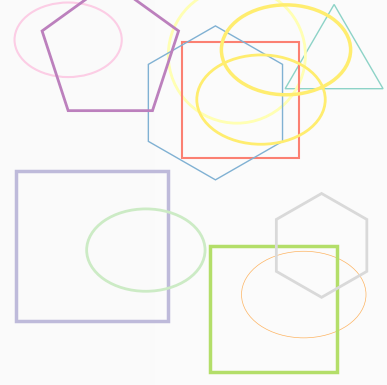[{"shape": "triangle", "thickness": 1, "radius": 0.73, "center": [0.862, 0.843]}, {"shape": "circle", "thickness": 2, "radius": 0.88, "center": [0.611, 0.857]}, {"shape": "square", "thickness": 2.5, "radius": 0.98, "center": [0.237, 0.361]}, {"shape": "square", "thickness": 1.5, "radius": 0.75, "center": [0.62, 0.74]}, {"shape": "hexagon", "thickness": 1, "radius": 1.0, "center": [0.556, 0.733]}, {"shape": "oval", "thickness": 0.5, "radius": 0.8, "center": [0.784, 0.235]}, {"shape": "square", "thickness": 2.5, "radius": 0.82, "center": [0.705, 0.197]}, {"shape": "oval", "thickness": 1.5, "radius": 0.69, "center": [0.176, 0.897]}, {"shape": "hexagon", "thickness": 2, "radius": 0.67, "center": [0.83, 0.363]}, {"shape": "pentagon", "thickness": 2, "radius": 0.93, "center": [0.285, 0.862]}, {"shape": "oval", "thickness": 2, "radius": 0.76, "center": [0.376, 0.35]}, {"shape": "oval", "thickness": 2, "radius": 0.83, "center": [0.674, 0.741]}, {"shape": "oval", "thickness": 2.5, "radius": 0.83, "center": [0.738, 0.871]}]